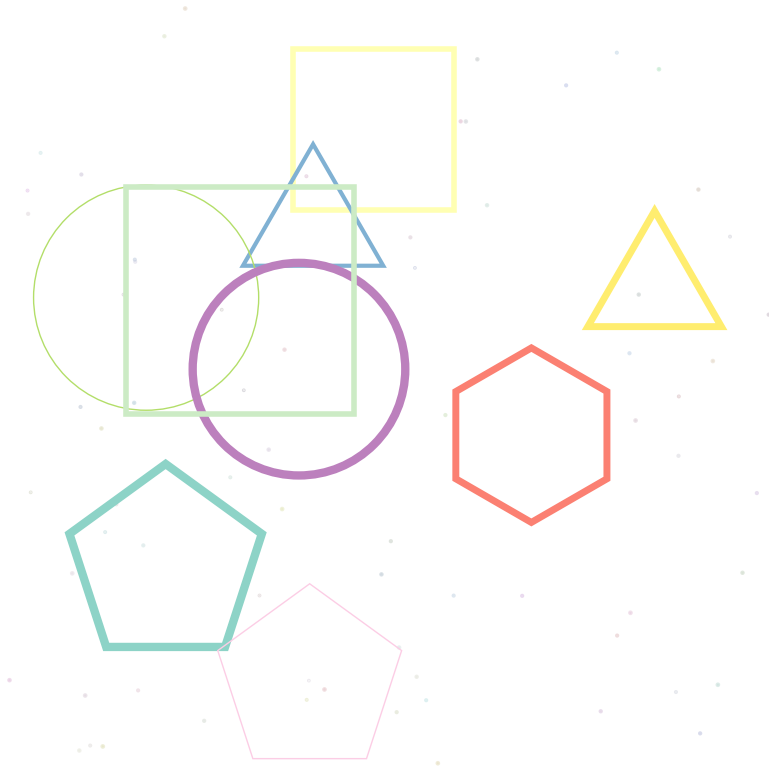[{"shape": "pentagon", "thickness": 3, "radius": 0.66, "center": [0.215, 0.266]}, {"shape": "square", "thickness": 2, "radius": 0.52, "center": [0.485, 0.832]}, {"shape": "hexagon", "thickness": 2.5, "radius": 0.57, "center": [0.69, 0.435]}, {"shape": "triangle", "thickness": 1.5, "radius": 0.53, "center": [0.407, 0.707]}, {"shape": "circle", "thickness": 0.5, "radius": 0.73, "center": [0.19, 0.613]}, {"shape": "pentagon", "thickness": 0.5, "radius": 0.63, "center": [0.402, 0.116]}, {"shape": "circle", "thickness": 3, "radius": 0.69, "center": [0.388, 0.521]}, {"shape": "square", "thickness": 2, "radius": 0.74, "center": [0.312, 0.61]}, {"shape": "triangle", "thickness": 2.5, "radius": 0.5, "center": [0.85, 0.626]}]